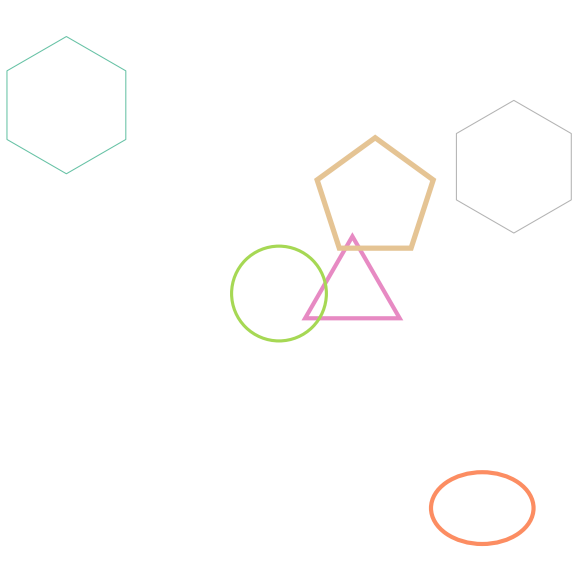[{"shape": "hexagon", "thickness": 0.5, "radius": 0.59, "center": [0.115, 0.817]}, {"shape": "oval", "thickness": 2, "radius": 0.44, "center": [0.835, 0.119]}, {"shape": "triangle", "thickness": 2, "radius": 0.47, "center": [0.61, 0.495]}, {"shape": "circle", "thickness": 1.5, "radius": 0.41, "center": [0.483, 0.491]}, {"shape": "pentagon", "thickness": 2.5, "radius": 0.53, "center": [0.65, 0.655]}, {"shape": "hexagon", "thickness": 0.5, "radius": 0.57, "center": [0.89, 0.71]}]